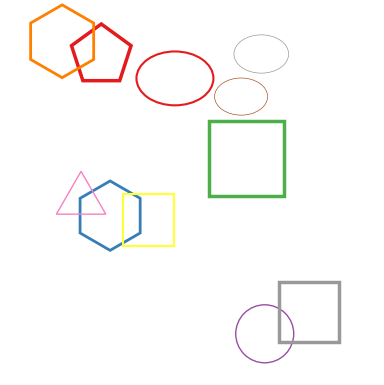[{"shape": "pentagon", "thickness": 2.5, "radius": 0.41, "center": [0.263, 0.856]}, {"shape": "oval", "thickness": 1.5, "radius": 0.5, "center": [0.454, 0.796]}, {"shape": "hexagon", "thickness": 2, "radius": 0.45, "center": [0.286, 0.44]}, {"shape": "square", "thickness": 2.5, "radius": 0.49, "center": [0.64, 0.587]}, {"shape": "circle", "thickness": 1, "radius": 0.38, "center": [0.688, 0.133]}, {"shape": "hexagon", "thickness": 2, "radius": 0.47, "center": [0.161, 0.893]}, {"shape": "square", "thickness": 1.5, "radius": 0.34, "center": [0.386, 0.428]}, {"shape": "oval", "thickness": 0.5, "radius": 0.34, "center": [0.626, 0.749]}, {"shape": "triangle", "thickness": 1, "radius": 0.37, "center": [0.211, 0.481]}, {"shape": "square", "thickness": 2.5, "radius": 0.39, "center": [0.803, 0.189]}, {"shape": "oval", "thickness": 0.5, "radius": 0.36, "center": [0.679, 0.86]}]